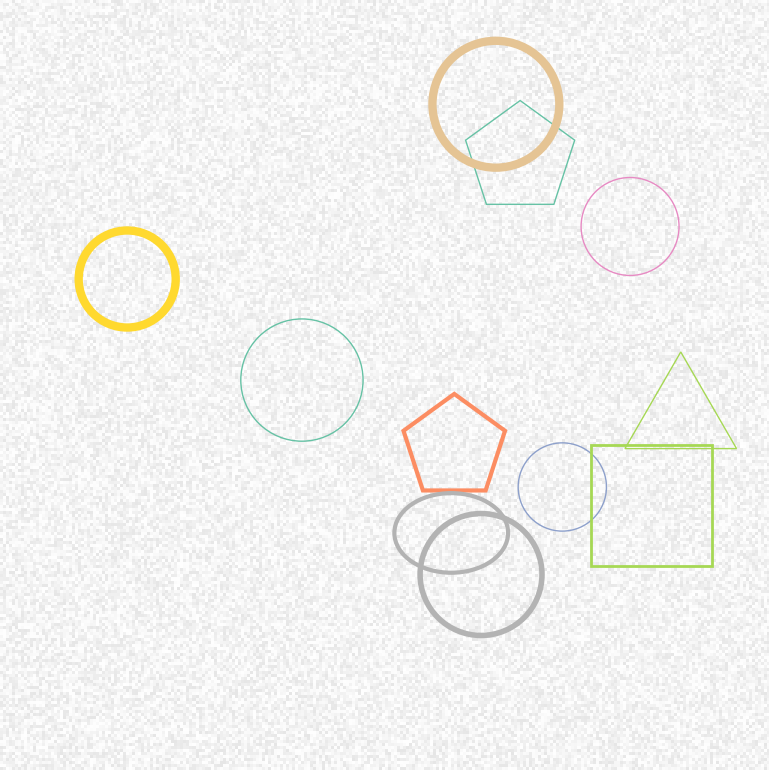[{"shape": "pentagon", "thickness": 0.5, "radius": 0.37, "center": [0.676, 0.795]}, {"shape": "circle", "thickness": 0.5, "radius": 0.4, "center": [0.392, 0.506]}, {"shape": "pentagon", "thickness": 1.5, "radius": 0.35, "center": [0.59, 0.419]}, {"shape": "circle", "thickness": 0.5, "radius": 0.29, "center": [0.73, 0.368]}, {"shape": "circle", "thickness": 0.5, "radius": 0.32, "center": [0.818, 0.706]}, {"shape": "square", "thickness": 1, "radius": 0.39, "center": [0.847, 0.343]}, {"shape": "triangle", "thickness": 0.5, "radius": 0.42, "center": [0.884, 0.459]}, {"shape": "circle", "thickness": 3, "radius": 0.32, "center": [0.165, 0.638]}, {"shape": "circle", "thickness": 3, "radius": 0.41, "center": [0.644, 0.865]}, {"shape": "circle", "thickness": 2, "radius": 0.4, "center": [0.625, 0.254]}, {"shape": "oval", "thickness": 1.5, "radius": 0.37, "center": [0.586, 0.308]}]